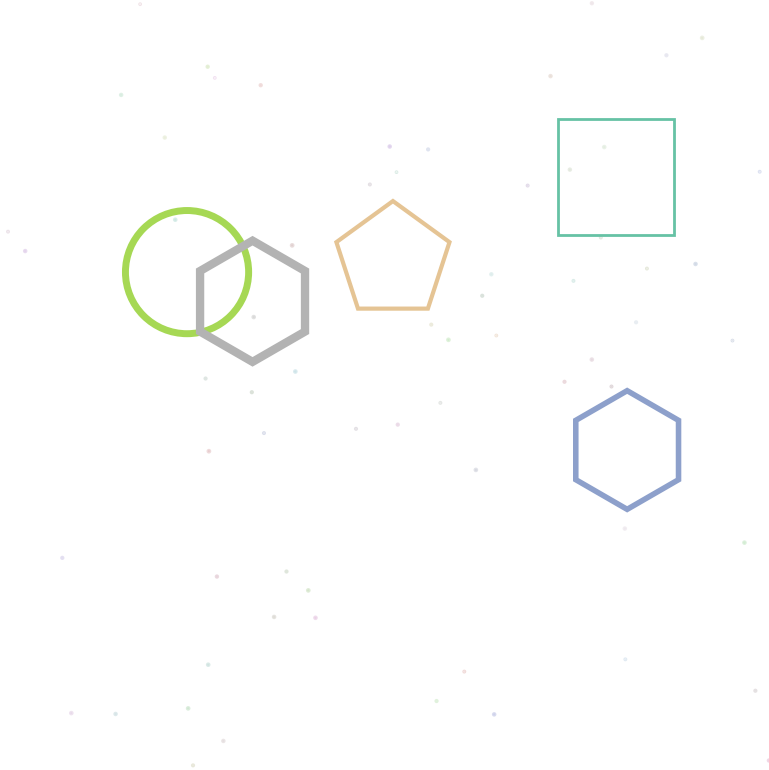[{"shape": "square", "thickness": 1, "radius": 0.38, "center": [0.8, 0.771]}, {"shape": "hexagon", "thickness": 2, "radius": 0.39, "center": [0.814, 0.416]}, {"shape": "circle", "thickness": 2.5, "radius": 0.4, "center": [0.243, 0.647]}, {"shape": "pentagon", "thickness": 1.5, "radius": 0.39, "center": [0.51, 0.662]}, {"shape": "hexagon", "thickness": 3, "radius": 0.39, "center": [0.328, 0.609]}]